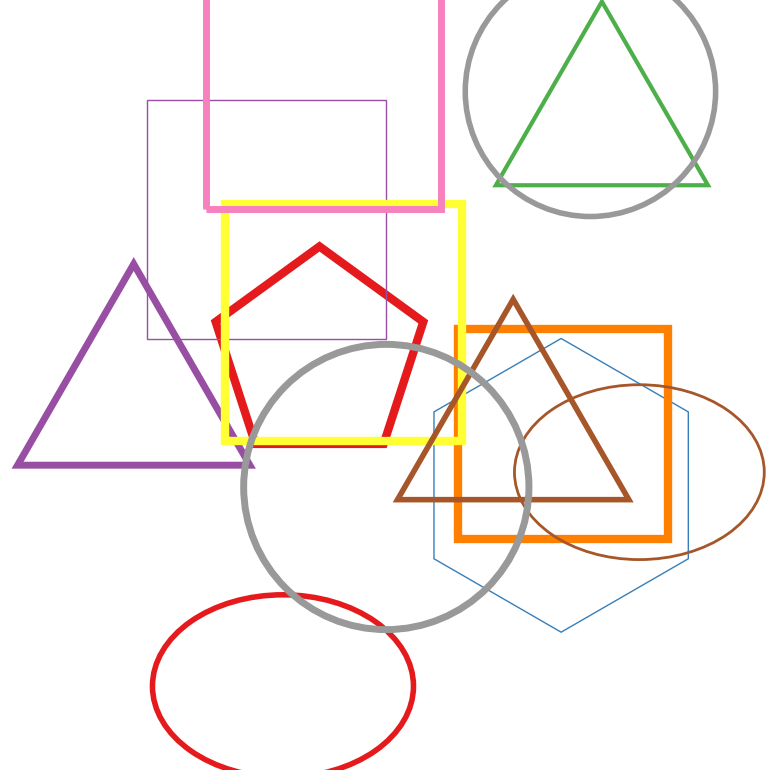[{"shape": "pentagon", "thickness": 3, "radius": 0.71, "center": [0.415, 0.538]}, {"shape": "oval", "thickness": 2, "radius": 0.85, "center": [0.367, 0.109]}, {"shape": "hexagon", "thickness": 0.5, "radius": 0.95, "center": [0.729, 0.37]}, {"shape": "triangle", "thickness": 1.5, "radius": 0.8, "center": [0.782, 0.839]}, {"shape": "triangle", "thickness": 2.5, "radius": 0.87, "center": [0.174, 0.483]}, {"shape": "square", "thickness": 0.5, "radius": 0.78, "center": [0.346, 0.715]}, {"shape": "square", "thickness": 3, "radius": 0.68, "center": [0.731, 0.436]}, {"shape": "square", "thickness": 3, "radius": 0.77, "center": [0.447, 0.581]}, {"shape": "triangle", "thickness": 2, "radius": 0.87, "center": [0.666, 0.438]}, {"shape": "oval", "thickness": 1, "radius": 0.81, "center": [0.83, 0.387]}, {"shape": "square", "thickness": 2.5, "radius": 0.76, "center": [0.421, 0.881]}, {"shape": "circle", "thickness": 2, "radius": 0.81, "center": [0.767, 0.881]}, {"shape": "circle", "thickness": 2.5, "radius": 0.93, "center": [0.502, 0.368]}]